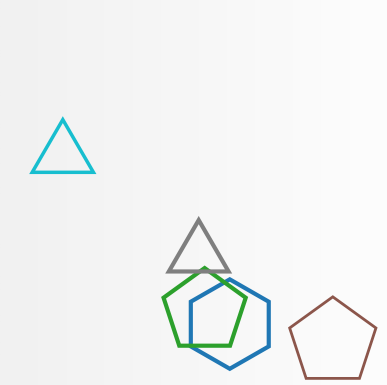[{"shape": "hexagon", "thickness": 3, "radius": 0.58, "center": [0.593, 0.158]}, {"shape": "pentagon", "thickness": 3, "radius": 0.56, "center": [0.528, 0.192]}, {"shape": "pentagon", "thickness": 2, "radius": 0.59, "center": [0.859, 0.112]}, {"shape": "triangle", "thickness": 3, "radius": 0.44, "center": [0.513, 0.339]}, {"shape": "triangle", "thickness": 2.5, "radius": 0.46, "center": [0.162, 0.598]}]